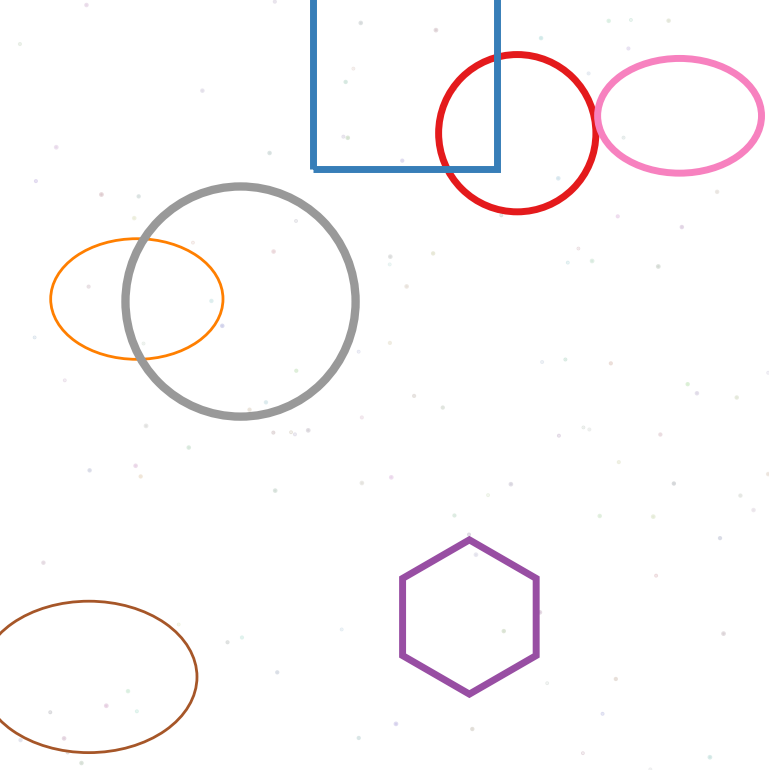[{"shape": "circle", "thickness": 2.5, "radius": 0.51, "center": [0.672, 0.827]}, {"shape": "square", "thickness": 2.5, "radius": 0.6, "center": [0.526, 0.9]}, {"shape": "hexagon", "thickness": 2.5, "radius": 0.5, "center": [0.61, 0.199]}, {"shape": "oval", "thickness": 1, "radius": 0.56, "center": [0.178, 0.612]}, {"shape": "oval", "thickness": 1, "radius": 0.7, "center": [0.115, 0.121]}, {"shape": "oval", "thickness": 2.5, "radius": 0.53, "center": [0.883, 0.85]}, {"shape": "circle", "thickness": 3, "radius": 0.75, "center": [0.312, 0.608]}]